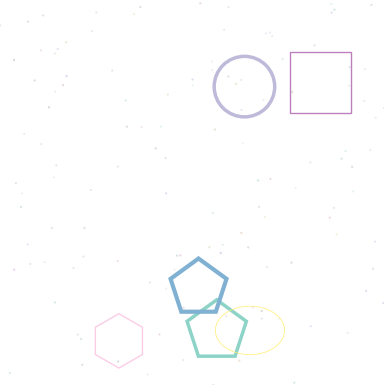[{"shape": "pentagon", "thickness": 2.5, "radius": 0.4, "center": [0.563, 0.14]}, {"shape": "circle", "thickness": 2.5, "radius": 0.39, "center": [0.635, 0.775]}, {"shape": "pentagon", "thickness": 3, "radius": 0.38, "center": [0.516, 0.252]}, {"shape": "hexagon", "thickness": 1, "radius": 0.35, "center": [0.309, 0.115]}, {"shape": "square", "thickness": 1, "radius": 0.4, "center": [0.832, 0.785]}, {"shape": "oval", "thickness": 0.5, "radius": 0.45, "center": [0.649, 0.142]}]